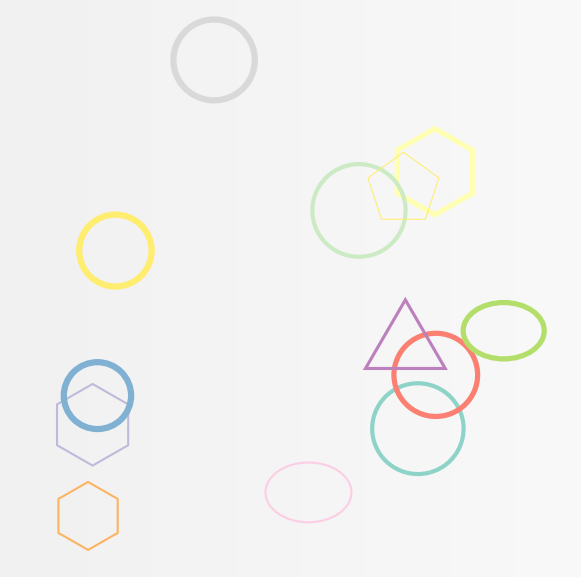[{"shape": "circle", "thickness": 2, "radius": 0.39, "center": [0.719, 0.257]}, {"shape": "hexagon", "thickness": 2.5, "radius": 0.37, "center": [0.748, 0.702]}, {"shape": "hexagon", "thickness": 1, "radius": 0.35, "center": [0.159, 0.264]}, {"shape": "circle", "thickness": 2.5, "radius": 0.36, "center": [0.75, 0.35]}, {"shape": "circle", "thickness": 3, "radius": 0.29, "center": [0.168, 0.314]}, {"shape": "hexagon", "thickness": 1, "radius": 0.29, "center": [0.152, 0.106]}, {"shape": "oval", "thickness": 2.5, "radius": 0.35, "center": [0.867, 0.426]}, {"shape": "oval", "thickness": 1, "radius": 0.37, "center": [0.531, 0.146]}, {"shape": "circle", "thickness": 3, "radius": 0.35, "center": [0.368, 0.895]}, {"shape": "triangle", "thickness": 1.5, "radius": 0.4, "center": [0.697, 0.401]}, {"shape": "circle", "thickness": 2, "radius": 0.4, "center": [0.618, 0.635]}, {"shape": "pentagon", "thickness": 0.5, "radius": 0.32, "center": [0.694, 0.671]}, {"shape": "circle", "thickness": 3, "radius": 0.31, "center": [0.199, 0.565]}]